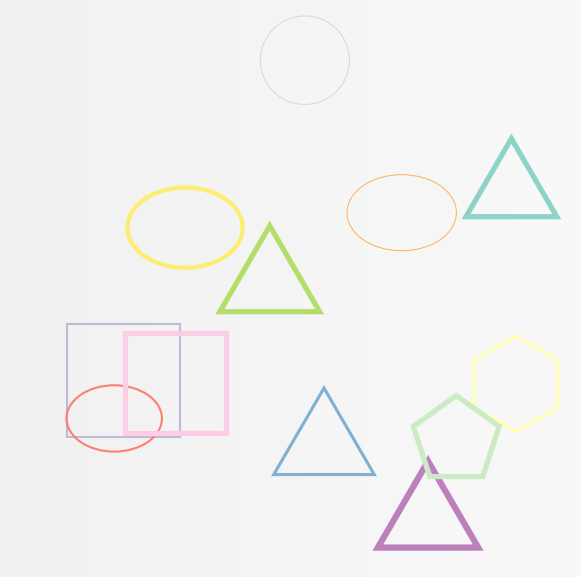[{"shape": "triangle", "thickness": 2.5, "radius": 0.45, "center": [0.88, 0.669]}, {"shape": "hexagon", "thickness": 1.5, "radius": 0.41, "center": [0.888, 0.335]}, {"shape": "square", "thickness": 1, "radius": 0.49, "center": [0.213, 0.34]}, {"shape": "oval", "thickness": 1, "radius": 0.41, "center": [0.197, 0.275]}, {"shape": "triangle", "thickness": 1.5, "radius": 0.5, "center": [0.557, 0.227]}, {"shape": "oval", "thickness": 0.5, "radius": 0.47, "center": [0.691, 0.631]}, {"shape": "triangle", "thickness": 2.5, "radius": 0.5, "center": [0.464, 0.509]}, {"shape": "square", "thickness": 2.5, "radius": 0.43, "center": [0.302, 0.336]}, {"shape": "circle", "thickness": 0.5, "radius": 0.38, "center": [0.524, 0.895]}, {"shape": "triangle", "thickness": 3, "radius": 0.5, "center": [0.736, 0.101]}, {"shape": "pentagon", "thickness": 2.5, "radius": 0.39, "center": [0.785, 0.237]}, {"shape": "oval", "thickness": 2, "radius": 0.5, "center": [0.318, 0.605]}]